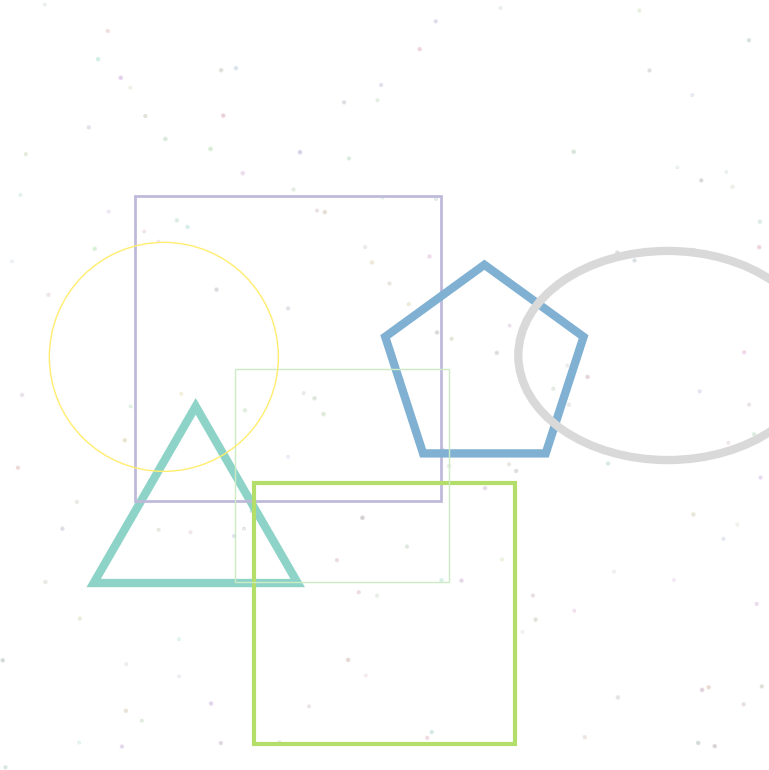[{"shape": "triangle", "thickness": 3, "radius": 0.76, "center": [0.254, 0.319]}, {"shape": "square", "thickness": 1, "radius": 0.99, "center": [0.374, 0.548]}, {"shape": "pentagon", "thickness": 3, "radius": 0.68, "center": [0.629, 0.521]}, {"shape": "square", "thickness": 1.5, "radius": 0.85, "center": [0.5, 0.204]}, {"shape": "oval", "thickness": 3, "radius": 0.97, "center": [0.867, 0.538]}, {"shape": "square", "thickness": 0.5, "radius": 0.69, "center": [0.444, 0.382]}, {"shape": "circle", "thickness": 0.5, "radius": 0.74, "center": [0.213, 0.537]}]